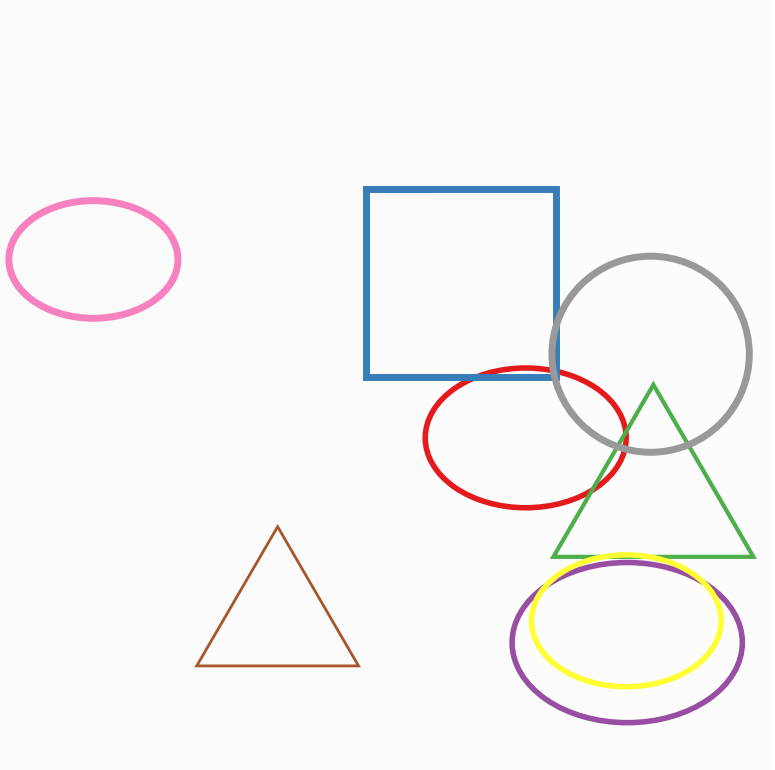[{"shape": "oval", "thickness": 2, "radius": 0.65, "center": [0.678, 0.431]}, {"shape": "square", "thickness": 2.5, "radius": 0.61, "center": [0.595, 0.633]}, {"shape": "triangle", "thickness": 1.5, "radius": 0.74, "center": [0.843, 0.351]}, {"shape": "oval", "thickness": 2, "radius": 0.74, "center": [0.809, 0.165]}, {"shape": "oval", "thickness": 2, "radius": 0.61, "center": [0.808, 0.194]}, {"shape": "triangle", "thickness": 1, "radius": 0.6, "center": [0.358, 0.195]}, {"shape": "oval", "thickness": 2.5, "radius": 0.55, "center": [0.121, 0.663]}, {"shape": "circle", "thickness": 2.5, "radius": 0.64, "center": [0.84, 0.54]}]